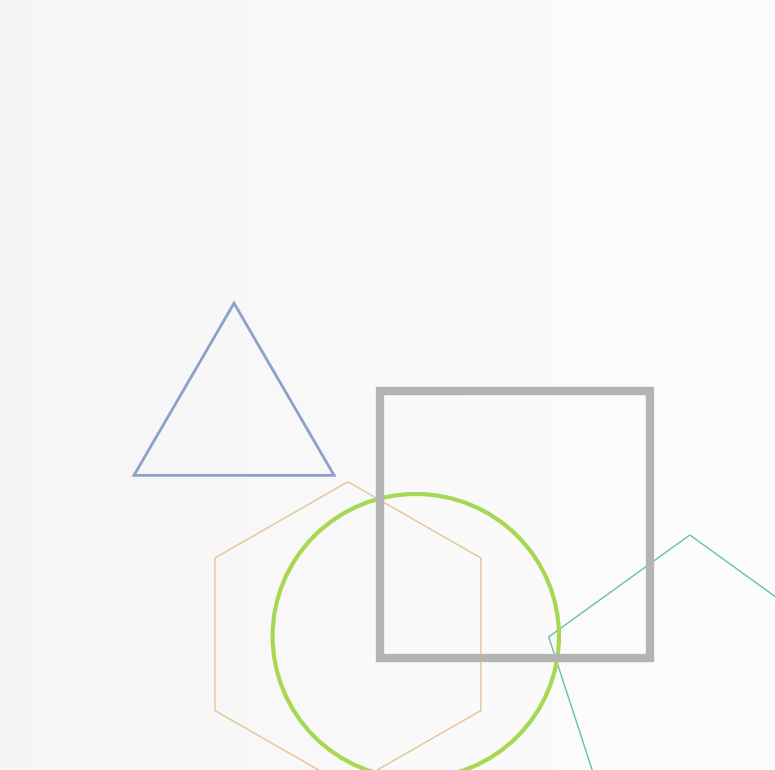[{"shape": "pentagon", "thickness": 0.5, "radius": 0.96, "center": [0.89, 0.114]}, {"shape": "triangle", "thickness": 1, "radius": 0.75, "center": [0.302, 0.457]}, {"shape": "circle", "thickness": 1.5, "radius": 0.92, "center": [0.537, 0.174]}, {"shape": "hexagon", "thickness": 0.5, "radius": 0.99, "center": [0.449, 0.176]}, {"shape": "square", "thickness": 3, "radius": 0.87, "center": [0.665, 0.319]}]